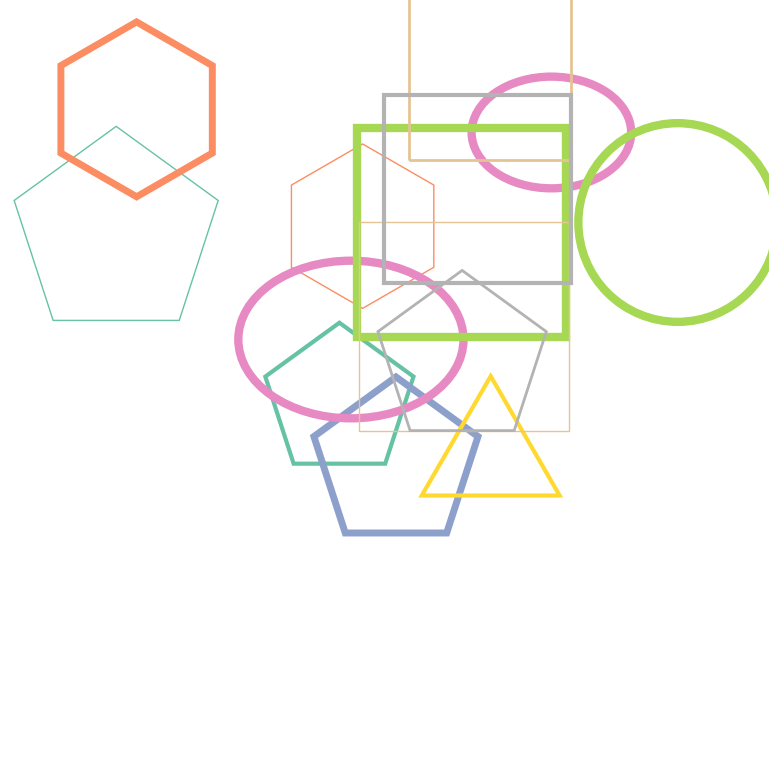[{"shape": "pentagon", "thickness": 1.5, "radius": 0.51, "center": [0.441, 0.48]}, {"shape": "pentagon", "thickness": 0.5, "radius": 0.7, "center": [0.151, 0.697]}, {"shape": "hexagon", "thickness": 2.5, "radius": 0.57, "center": [0.177, 0.858]}, {"shape": "hexagon", "thickness": 0.5, "radius": 0.53, "center": [0.471, 0.706]}, {"shape": "pentagon", "thickness": 2.5, "radius": 0.56, "center": [0.514, 0.398]}, {"shape": "oval", "thickness": 3, "radius": 0.73, "center": [0.456, 0.559]}, {"shape": "oval", "thickness": 3, "radius": 0.52, "center": [0.716, 0.828]}, {"shape": "circle", "thickness": 3, "radius": 0.65, "center": [0.88, 0.711]}, {"shape": "square", "thickness": 3, "radius": 0.68, "center": [0.599, 0.698]}, {"shape": "triangle", "thickness": 1.5, "radius": 0.52, "center": [0.637, 0.408]}, {"shape": "square", "thickness": 0.5, "radius": 0.68, "center": [0.603, 0.576]}, {"shape": "square", "thickness": 1, "radius": 0.53, "center": [0.636, 0.897]}, {"shape": "square", "thickness": 1.5, "radius": 0.61, "center": [0.62, 0.754]}, {"shape": "pentagon", "thickness": 1, "radius": 0.57, "center": [0.6, 0.534]}]